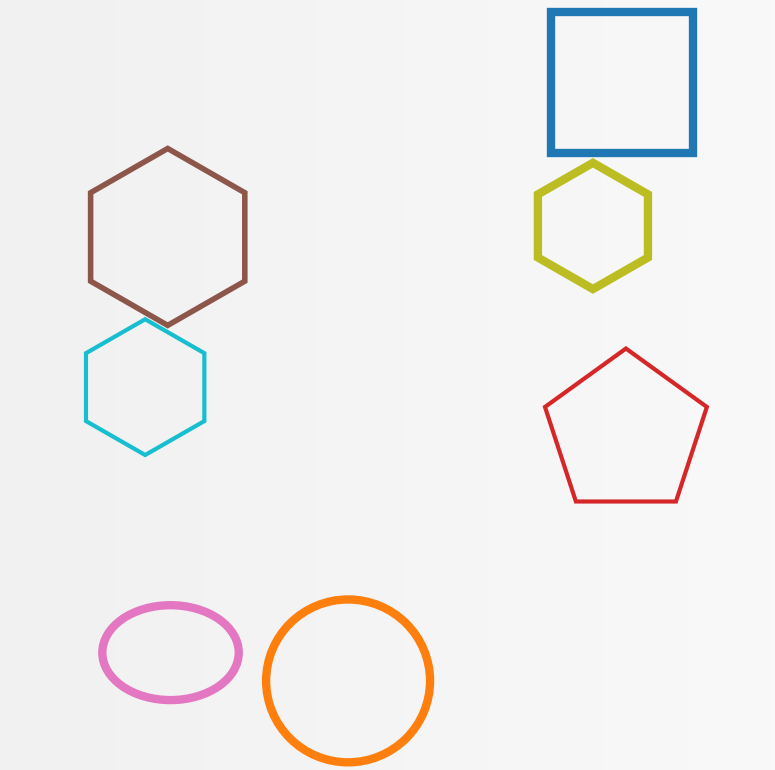[{"shape": "square", "thickness": 3, "radius": 0.46, "center": [0.803, 0.893]}, {"shape": "circle", "thickness": 3, "radius": 0.53, "center": [0.449, 0.116]}, {"shape": "pentagon", "thickness": 1.5, "radius": 0.55, "center": [0.808, 0.438]}, {"shape": "hexagon", "thickness": 2, "radius": 0.57, "center": [0.216, 0.692]}, {"shape": "oval", "thickness": 3, "radius": 0.44, "center": [0.22, 0.152]}, {"shape": "hexagon", "thickness": 3, "radius": 0.41, "center": [0.765, 0.707]}, {"shape": "hexagon", "thickness": 1.5, "radius": 0.44, "center": [0.187, 0.497]}]